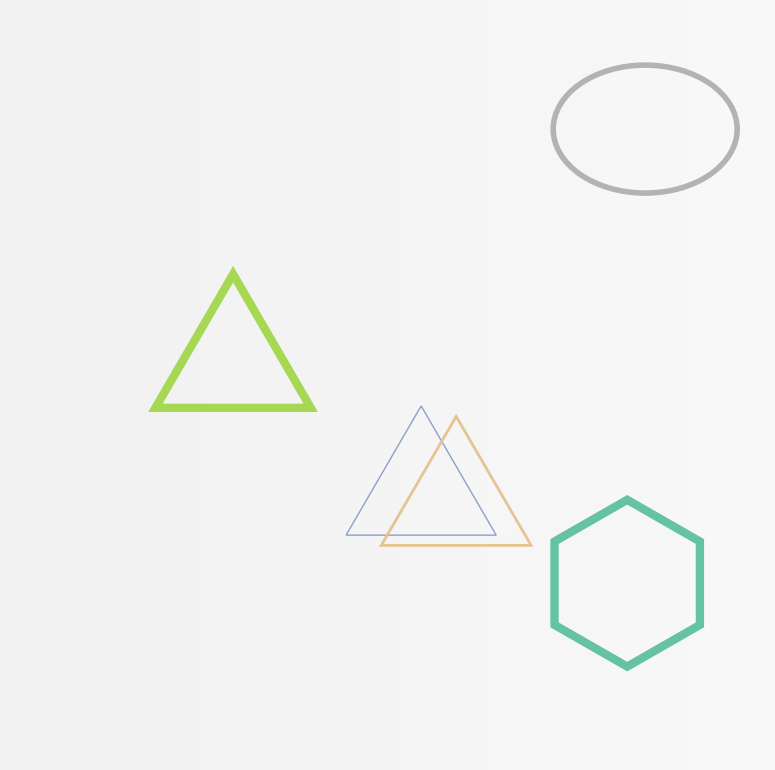[{"shape": "hexagon", "thickness": 3, "radius": 0.54, "center": [0.809, 0.243]}, {"shape": "triangle", "thickness": 0.5, "radius": 0.56, "center": [0.543, 0.361]}, {"shape": "triangle", "thickness": 3, "radius": 0.58, "center": [0.301, 0.528]}, {"shape": "triangle", "thickness": 1, "radius": 0.56, "center": [0.589, 0.348]}, {"shape": "oval", "thickness": 2, "radius": 0.59, "center": [0.833, 0.832]}]